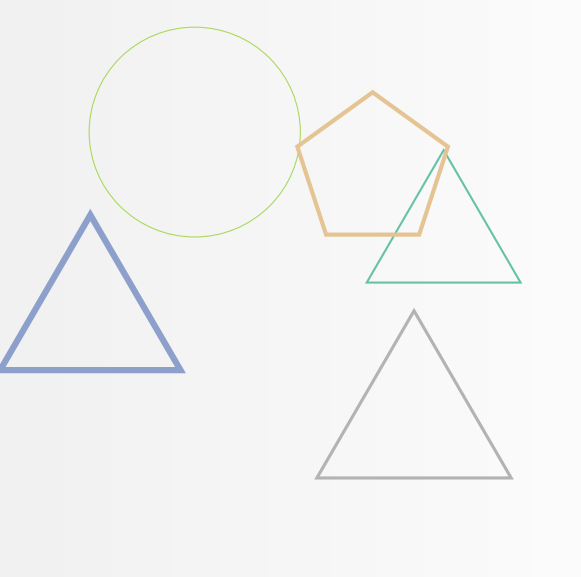[{"shape": "triangle", "thickness": 1, "radius": 0.76, "center": [0.763, 0.586]}, {"shape": "triangle", "thickness": 3, "radius": 0.9, "center": [0.155, 0.448]}, {"shape": "circle", "thickness": 0.5, "radius": 0.91, "center": [0.335, 0.77]}, {"shape": "pentagon", "thickness": 2, "radius": 0.68, "center": [0.641, 0.703]}, {"shape": "triangle", "thickness": 1.5, "radius": 0.96, "center": [0.712, 0.268]}]